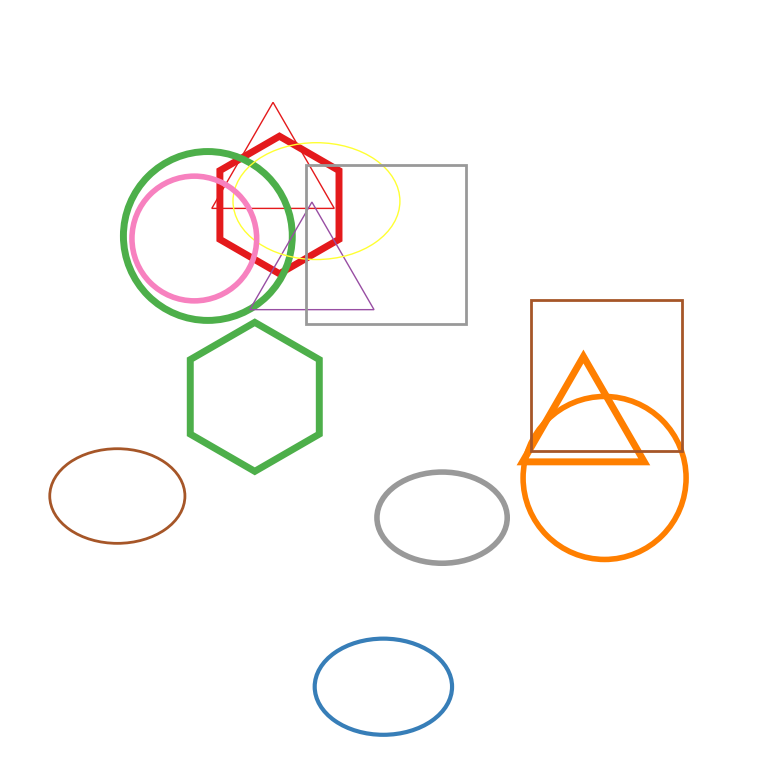[{"shape": "hexagon", "thickness": 2.5, "radius": 0.45, "center": [0.363, 0.734]}, {"shape": "triangle", "thickness": 0.5, "radius": 0.46, "center": [0.355, 0.775]}, {"shape": "oval", "thickness": 1.5, "radius": 0.45, "center": [0.498, 0.108]}, {"shape": "circle", "thickness": 2.5, "radius": 0.55, "center": [0.27, 0.694]}, {"shape": "hexagon", "thickness": 2.5, "radius": 0.48, "center": [0.331, 0.485]}, {"shape": "triangle", "thickness": 0.5, "radius": 0.47, "center": [0.405, 0.644]}, {"shape": "triangle", "thickness": 2.5, "radius": 0.46, "center": [0.758, 0.446]}, {"shape": "circle", "thickness": 2, "radius": 0.53, "center": [0.785, 0.379]}, {"shape": "oval", "thickness": 0.5, "radius": 0.54, "center": [0.411, 0.739]}, {"shape": "square", "thickness": 1, "radius": 0.49, "center": [0.787, 0.513]}, {"shape": "oval", "thickness": 1, "radius": 0.44, "center": [0.152, 0.356]}, {"shape": "circle", "thickness": 2, "radius": 0.4, "center": [0.252, 0.69]}, {"shape": "square", "thickness": 1, "radius": 0.52, "center": [0.501, 0.683]}, {"shape": "oval", "thickness": 2, "radius": 0.42, "center": [0.574, 0.328]}]